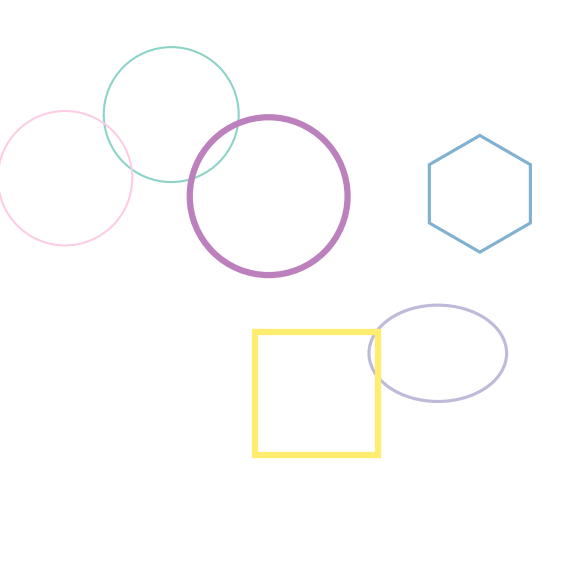[{"shape": "circle", "thickness": 1, "radius": 0.58, "center": [0.296, 0.801]}, {"shape": "oval", "thickness": 1.5, "radius": 0.6, "center": [0.758, 0.387]}, {"shape": "hexagon", "thickness": 1.5, "radius": 0.51, "center": [0.831, 0.664]}, {"shape": "circle", "thickness": 1, "radius": 0.58, "center": [0.113, 0.691]}, {"shape": "circle", "thickness": 3, "radius": 0.68, "center": [0.465, 0.659]}, {"shape": "square", "thickness": 3, "radius": 0.53, "center": [0.548, 0.317]}]